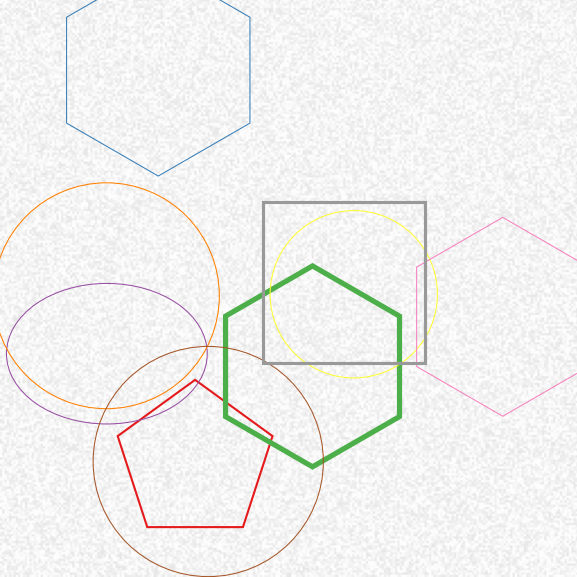[{"shape": "pentagon", "thickness": 1, "radius": 0.7, "center": [0.338, 0.2]}, {"shape": "hexagon", "thickness": 0.5, "radius": 0.92, "center": [0.274, 0.878]}, {"shape": "hexagon", "thickness": 2.5, "radius": 0.87, "center": [0.541, 0.365]}, {"shape": "oval", "thickness": 0.5, "radius": 0.87, "center": [0.185, 0.387]}, {"shape": "circle", "thickness": 0.5, "radius": 0.98, "center": [0.184, 0.487]}, {"shape": "circle", "thickness": 0.5, "radius": 0.72, "center": [0.613, 0.49]}, {"shape": "circle", "thickness": 0.5, "radius": 1.0, "center": [0.361, 0.2]}, {"shape": "hexagon", "thickness": 0.5, "radius": 0.86, "center": [0.871, 0.451]}, {"shape": "square", "thickness": 1.5, "radius": 0.7, "center": [0.595, 0.51]}]